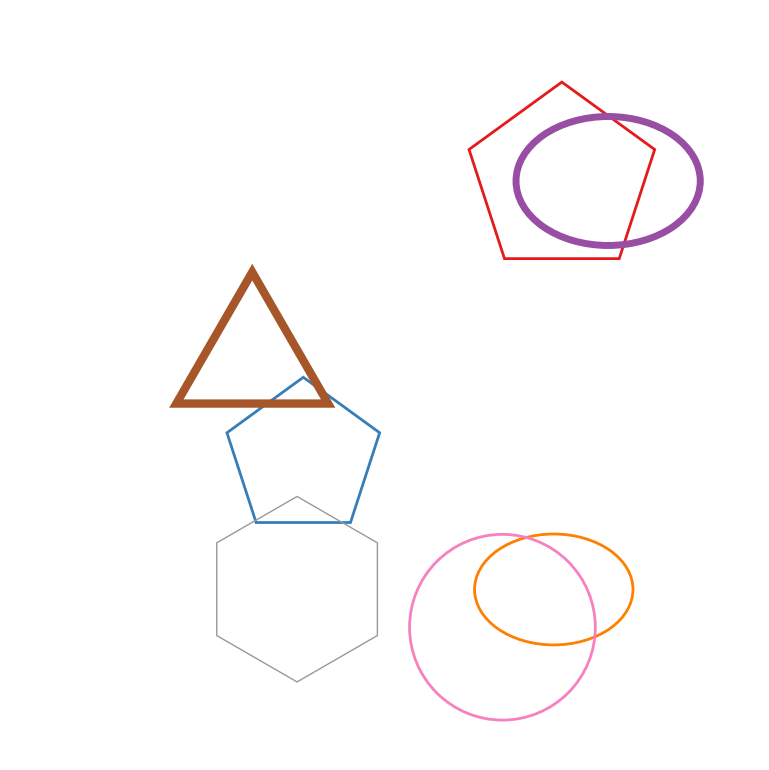[{"shape": "pentagon", "thickness": 1, "radius": 0.63, "center": [0.73, 0.767]}, {"shape": "pentagon", "thickness": 1, "radius": 0.52, "center": [0.394, 0.406]}, {"shape": "oval", "thickness": 2.5, "radius": 0.6, "center": [0.79, 0.765]}, {"shape": "oval", "thickness": 1, "radius": 0.51, "center": [0.719, 0.234]}, {"shape": "triangle", "thickness": 3, "radius": 0.57, "center": [0.328, 0.533]}, {"shape": "circle", "thickness": 1, "radius": 0.6, "center": [0.653, 0.185]}, {"shape": "hexagon", "thickness": 0.5, "radius": 0.6, "center": [0.386, 0.235]}]